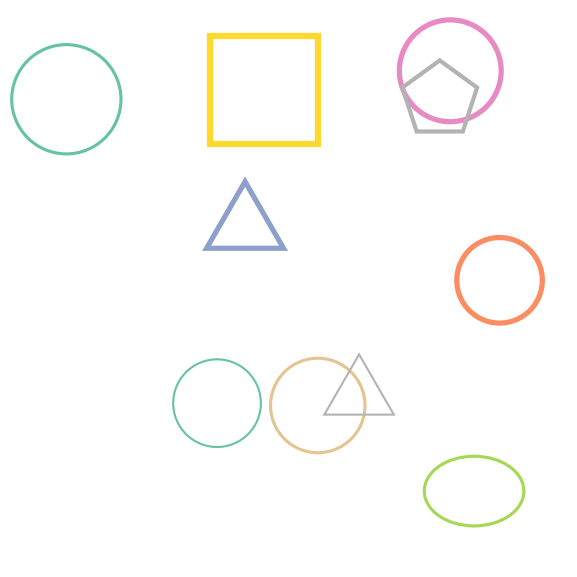[{"shape": "circle", "thickness": 1.5, "radius": 0.47, "center": [0.115, 0.827]}, {"shape": "circle", "thickness": 1, "radius": 0.38, "center": [0.376, 0.301]}, {"shape": "circle", "thickness": 2.5, "radius": 0.37, "center": [0.865, 0.514]}, {"shape": "triangle", "thickness": 2.5, "radius": 0.38, "center": [0.424, 0.608]}, {"shape": "circle", "thickness": 2.5, "radius": 0.44, "center": [0.78, 0.877]}, {"shape": "oval", "thickness": 1.5, "radius": 0.43, "center": [0.821, 0.149]}, {"shape": "square", "thickness": 3, "radius": 0.47, "center": [0.457, 0.843]}, {"shape": "circle", "thickness": 1.5, "radius": 0.41, "center": [0.55, 0.297]}, {"shape": "triangle", "thickness": 1, "radius": 0.35, "center": [0.622, 0.316]}, {"shape": "pentagon", "thickness": 2, "radius": 0.34, "center": [0.761, 0.827]}]